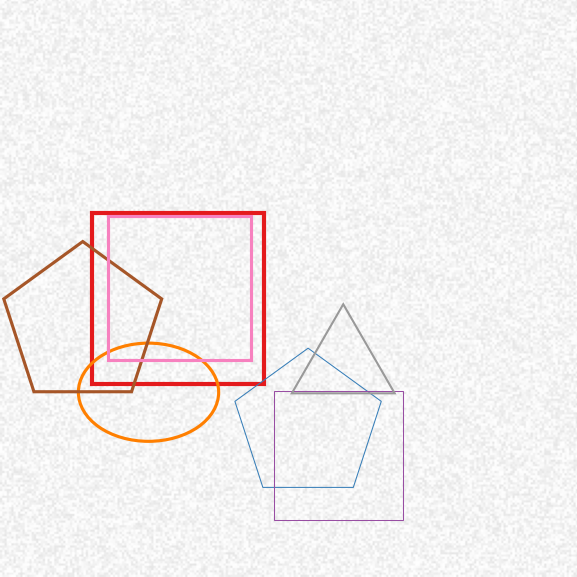[{"shape": "square", "thickness": 2, "radius": 0.74, "center": [0.308, 0.482]}, {"shape": "pentagon", "thickness": 0.5, "radius": 0.67, "center": [0.533, 0.263]}, {"shape": "square", "thickness": 0.5, "radius": 0.56, "center": [0.586, 0.21]}, {"shape": "oval", "thickness": 1.5, "radius": 0.61, "center": [0.257, 0.32]}, {"shape": "pentagon", "thickness": 1.5, "radius": 0.72, "center": [0.143, 0.437]}, {"shape": "square", "thickness": 1.5, "radius": 0.62, "center": [0.31, 0.501]}, {"shape": "triangle", "thickness": 1, "radius": 0.51, "center": [0.594, 0.369]}]